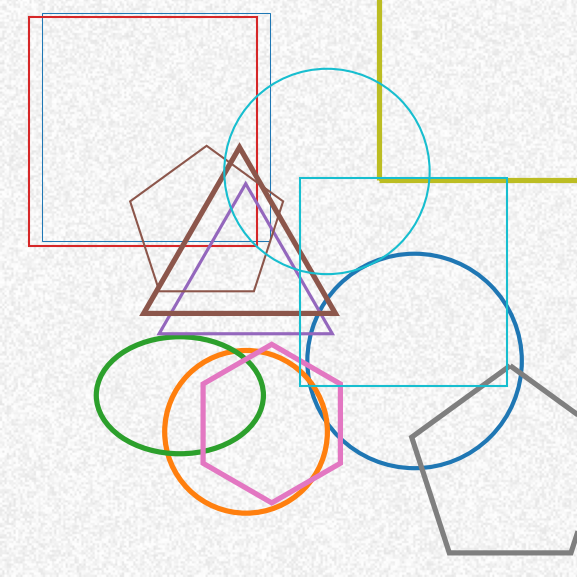[{"shape": "square", "thickness": 0.5, "radius": 0.99, "center": [0.27, 0.78]}, {"shape": "circle", "thickness": 2, "radius": 0.93, "center": [0.718, 0.374]}, {"shape": "circle", "thickness": 2.5, "radius": 0.7, "center": [0.426, 0.251]}, {"shape": "oval", "thickness": 2.5, "radius": 0.72, "center": [0.311, 0.315]}, {"shape": "square", "thickness": 1, "radius": 0.99, "center": [0.247, 0.772]}, {"shape": "triangle", "thickness": 1.5, "radius": 0.87, "center": [0.425, 0.508]}, {"shape": "triangle", "thickness": 2.5, "radius": 0.96, "center": [0.415, 0.552]}, {"shape": "pentagon", "thickness": 1, "radius": 0.7, "center": [0.358, 0.607]}, {"shape": "hexagon", "thickness": 2.5, "radius": 0.69, "center": [0.471, 0.266]}, {"shape": "pentagon", "thickness": 2.5, "radius": 0.9, "center": [0.883, 0.187]}, {"shape": "square", "thickness": 2.5, "radius": 0.93, "center": [0.842, 0.873]}, {"shape": "square", "thickness": 1, "radius": 0.9, "center": [0.699, 0.511]}, {"shape": "circle", "thickness": 1, "radius": 0.89, "center": [0.566, 0.702]}]